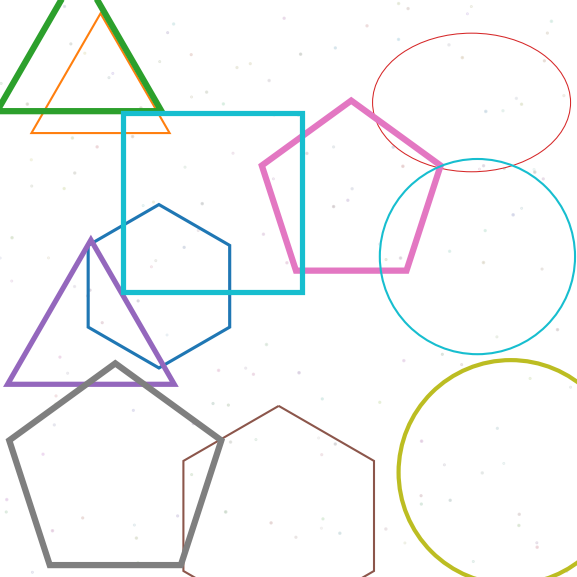[{"shape": "hexagon", "thickness": 1.5, "radius": 0.71, "center": [0.275, 0.503]}, {"shape": "triangle", "thickness": 1, "radius": 0.69, "center": [0.174, 0.838]}, {"shape": "triangle", "thickness": 3, "radius": 0.82, "center": [0.137, 0.889]}, {"shape": "oval", "thickness": 0.5, "radius": 0.86, "center": [0.817, 0.822]}, {"shape": "triangle", "thickness": 2.5, "radius": 0.83, "center": [0.157, 0.417]}, {"shape": "hexagon", "thickness": 1, "radius": 0.95, "center": [0.483, 0.106]}, {"shape": "pentagon", "thickness": 3, "radius": 0.81, "center": [0.608, 0.662]}, {"shape": "pentagon", "thickness": 3, "radius": 0.97, "center": [0.2, 0.177]}, {"shape": "circle", "thickness": 2, "radius": 0.97, "center": [0.884, 0.181]}, {"shape": "square", "thickness": 2.5, "radius": 0.77, "center": [0.369, 0.648]}, {"shape": "circle", "thickness": 1, "radius": 0.85, "center": [0.827, 0.555]}]